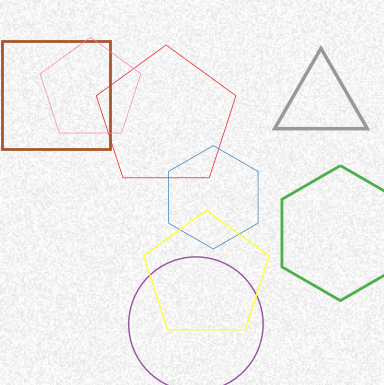[{"shape": "pentagon", "thickness": 0.5, "radius": 0.95, "center": [0.431, 0.692]}, {"shape": "hexagon", "thickness": 0.5, "radius": 0.67, "center": [0.554, 0.488]}, {"shape": "hexagon", "thickness": 2, "radius": 0.88, "center": [0.884, 0.394]}, {"shape": "circle", "thickness": 1, "radius": 0.87, "center": [0.509, 0.158]}, {"shape": "pentagon", "thickness": 1, "radius": 0.86, "center": [0.536, 0.282]}, {"shape": "square", "thickness": 2, "radius": 0.7, "center": [0.146, 0.754]}, {"shape": "pentagon", "thickness": 0.5, "radius": 0.69, "center": [0.235, 0.766]}, {"shape": "triangle", "thickness": 2.5, "radius": 0.7, "center": [0.834, 0.735]}]